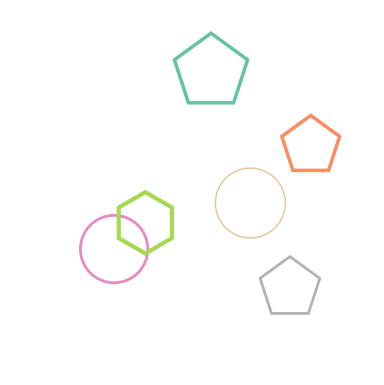[{"shape": "pentagon", "thickness": 2.5, "radius": 0.5, "center": [0.548, 0.814]}, {"shape": "pentagon", "thickness": 2.5, "radius": 0.39, "center": [0.807, 0.621]}, {"shape": "circle", "thickness": 2, "radius": 0.44, "center": [0.296, 0.353]}, {"shape": "hexagon", "thickness": 3, "radius": 0.4, "center": [0.378, 0.421]}, {"shape": "circle", "thickness": 1, "radius": 0.45, "center": [0.65, 0.473]}, {"shape": "pentagon", "thickness": 2, "radius": 0.41, "center": [0.753, 0.252]}]